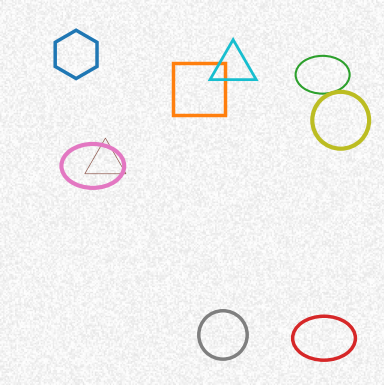[{"shape": "hexagon", "thickness": 2.5, "radius": 0.31, "center": [0.198, 0.859]}, {"shape": "square", "thickness": 2.5, "radius": 0.33, "center": [0.517, 0.768]}, {"shape": "oval", "thickness": 1.5, "radius": 0.35, "center": [0.838, 0.806]}, {"shape": "oval", "thickness": 2.5, "radius": 0.41, "center": [0.842, 0.122]}, {"shape": "triangle", "thickness": 0.5, "radius": 0.31, "center": [0.274, 0.58]}, {"shape": "oval", "thickness": 3, "radius": 0.41, "center": [0.241, 0.569]}, {"shape": "circle", "thickness": 2.5, "radius": 0.31, "center": [0.579, 0.13]}, {"shape": "circle", "thickness": 3, "radius": 0.37, "center": [0.885, 0.688]}, {"shape": "triangle", "thickness": 2, "radius": 0.35, "center": [0.606, 0.828]}]